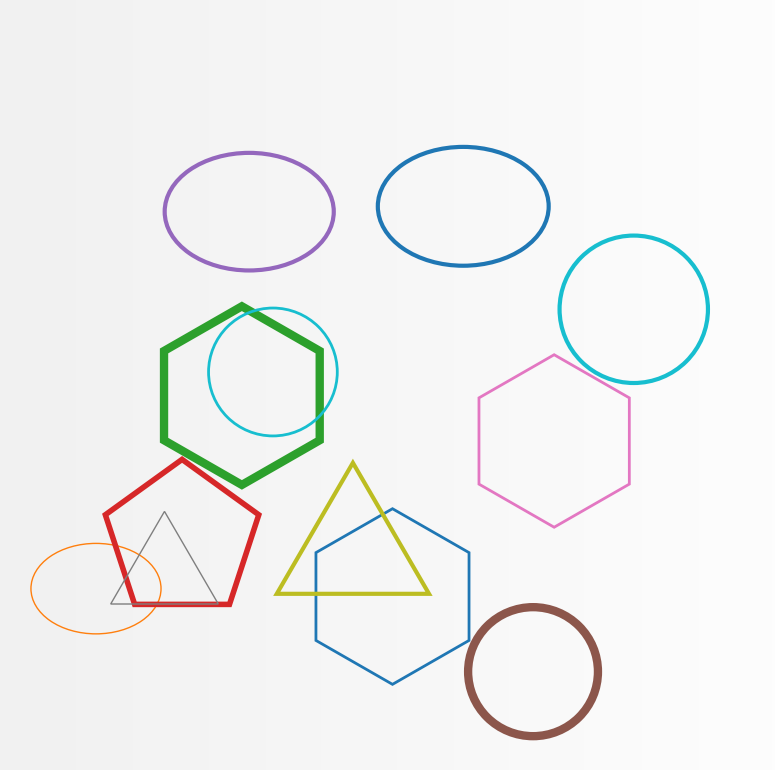[{"shape": "hexagon", "thickness": 1, "radius": 0.57, "center": [0.506, 0.225]}, {"shape": "oval", "thickness": 1.5, "radius": 0.55, "center": [0.598, 0.732]}, {"shape": "oval", "thickness": 0.5, "radius": 0.42, "center": [0.124, 0.236]}, {"shape": "hexagon", "thickness": 3, "radius": 0.58, "center": [0.312, 0.486]}, {"shape": "pentagon", "thickness": 2, "radius": 0.52, "center": [0.235, 0.299]}, {"shape": "oval", "thickness": 1.5, "radius": 0.55, "center": [0.322, 0.725]}, {"shape": "circle", "thickness": 3, "radius": 0.42, "center": [0.688, 0.128]}, {"shape": "hexagon", "thickness": 1, "radius": 0.56, "center": [0.715, 0.427]}, {"shape": "triangle", "thickness": 0.5, "radius": 0.4, "center": [0.212, 0.256]}, {"shape": "triangle", "thickness": 1.5, "radius": 0.57, "center": [0.455, 0.286]}, {"shape": "circle", "thickness": 1.5, "radius": 0.48, "center": [0.818, 0.598]}, {"shape": "circle", "thickness": 1, "radius": 0.42, "center": [0.352, 0.517]}]